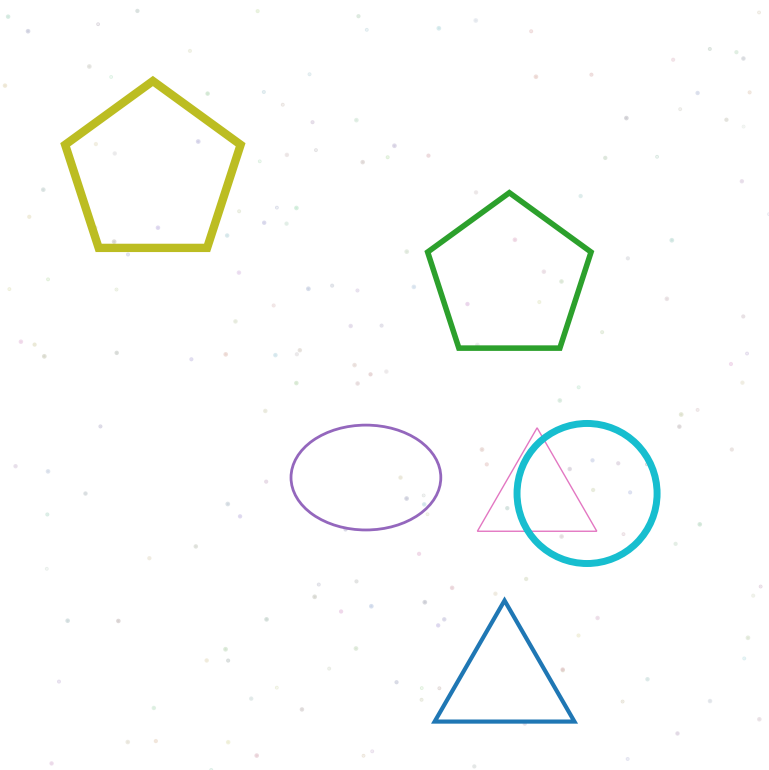[{"shape": "triangle", "thickness": 1.5, "radius": 0.52, "center": [0.655, 0.115]}, {"shape": "pentagon", "thickness": 2, "radius": 0.56, "center": [0.662, 0.638]}, {"shape": "oval", "thickness": 1, "radius": 0.49, "center": [0.475, 0.38]}, {"shape": "triangle", "thickness": 0.5, "radius": 0.45, "center": [0.698, 0.355]}, {"shape": "pentagon", "thickness": 3, "radius": 0.6, "center": [0.199, 0.775]}, {"shape": "circle", "thickness": 2.5, "radius": 0.45, "center": [0.762, 0.359]}]